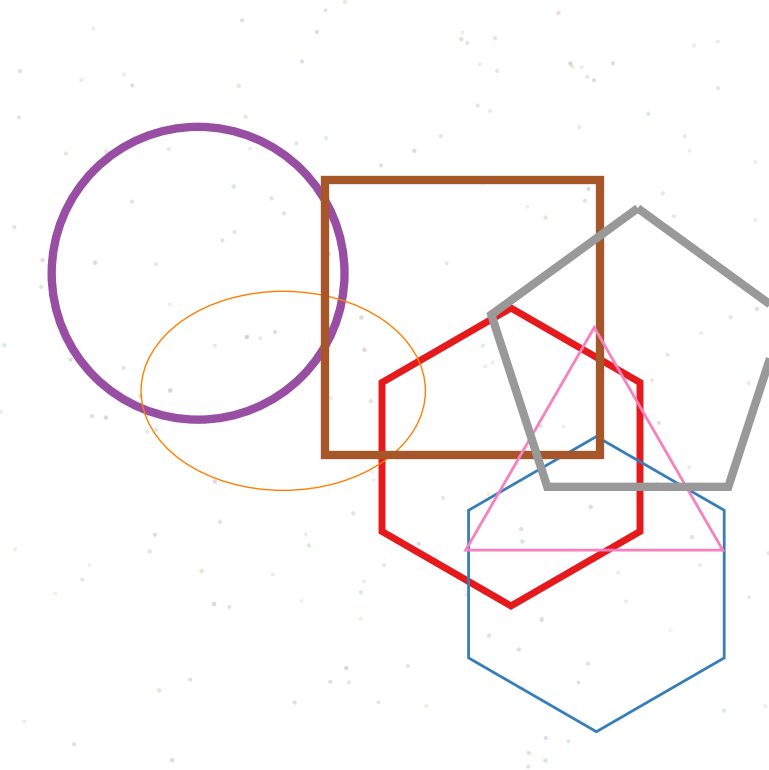[{"shape": "hexagon", "thickness": 2.5, "radius": 0.97, "center": [0.664, 0.407]}, {"shape": "hexagon", "thickness": 1, "radius": 0.96, "center": [0.775, 0.241]}, {"shape": "circle", "thickness": 3, "radius": 0.95, "center": [0.257, 0.645]}, {"shape": "oval", "thickness": 0.5, "radius": 0.92, "center": [0.368, 0.492]}, {"shape": "square", "thickness": 3, "radius": 0.89, "center": [0.601, 0.587]}, {"shape": "triangle", "thickness": 1, "radius": 0.96, "center": [0.772, 0.382]}, {"shape": "pentagon", "thickness": 3, "radius": 1.0, "center": [0.828, 0.53]}]